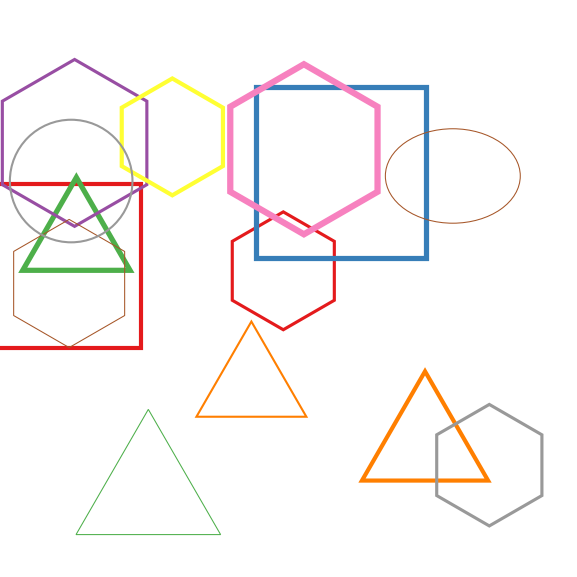[{"shape": "square", "thickness": 2, "radius": 0.71, "center": [0.102, 0.539]}, {"shape": "hexagon", "thickness": 1.5, "radius": 0.51, "center": [0.491, 0.53]}, {"shape": "square", "thickness": 2.5, "radius": 0.74, "center": [0.59, 0.701]}, {"shape": "triangle", "thickness": 0.5, "radius": 0.72, "center": [0.257, 0.146]}, {"shape": "triangle", "thickness": 2.5, "radius": 0.54, "center": [0.132, 0.585]}, {"shape": "hexagon", "thickness": 1.5, "radius": 0.72, "center": [0.129, 0.752]}, {"shape": "triangle", "thickness": 1, "radius": 0.55, "center": [0.435, 0.332]}, {"shape": "triangle", "thickness": 2, "radius": 0.63, "center": [0.736, 0.23]}, {"shape": "hexagon", "thickness": 2, "radius": 0.51, "center": [0.298, 0.762]}, {"shape": "oval", "thickness": 0.5, "radius": 0.58, "center": [0.784, 0.694]}, {"shape": "hexagon", "thickness": 0.5, "radius": 0.55, "center": [0.12, 0.508]}, {"shape": "hexagon", "thickness": 3, "radius": 0.74, "center": [0.526, 0.741]}, {"shape": "hexagon", "thickness": 1.5, "radius": 0.53, "center": [0.847, 0.194]}, {"shape": "circle", "thickness": 1, "radius": 0.53, "center": [0.123, 0.686]}]